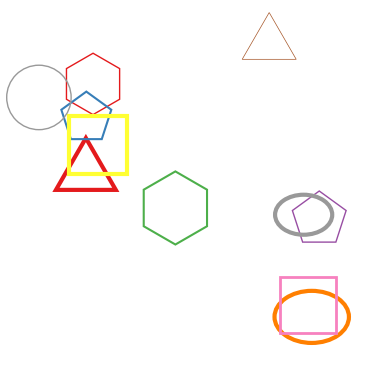[{"shape": "hexagon", "thickness": 1, "radius": 0.4, "center": [0.242, 0.782]}, {"shape": "triangle", "thickness": 3, "radius": 0.45, "center": [0.223, 0.552]}, {"shape": "pentagon", "thickness": 1.5, "radius": 0.34, "center": [0.224, 0.694]}, {"shape": "hexagon", "thickness": 1.5, "radius": 0.47, "center": [0.456, 0.46]}, {"shape": "pentagon", "thickness": 1, "radius": 0.37, "center": [0.829, 0.43]}, {"shape": "oval", "thickness": 3, "radius": 0.48, "center": [0.81, 0.177]}, {"shape": "square", "thickness": 3, "radius": 0.38, "center": [0.255, 0.624]}, {"shape": "triangle", "thickness": 0.5, "radius": 0.41, "center": [0.699, 0.886]}, {"shape": "square", "thickness": 2, "radius": 0.36, "center": [0.801, 0.209]}, {"shape": "circle", "thickness": 1, "radius": 0.42, "center": [0.101, 0.747]}, {"shape": "oval", "thickness": 3, "radius": 0.37, "center": [0.789, 0.442]}]